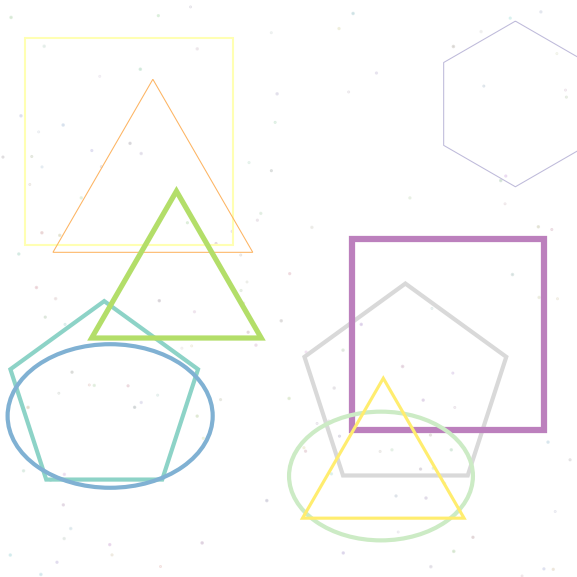[{"shape": "pentagon", "thickness": 2, "radius": 0.85, "center": [0.18, 0.307]}, {"shape": "square", "thickness": 1, "radius": 0.9, "center": [0.224, 0.754]}, {"shape": "hexagon", "thickness": 0.5, "radius": 0.72, "center": [0.892, 0.819]}, {"shape": "oval", "thickness": 2, "radius": 0.89, "center": [0.191, 0.279]}, {"shape": "triangle", "thickness": 0.5, "radius": 1.0, "center": [0.265, 0.662]}, {"shape": "triangle", "thickness": 2.5, "radius": 0.85, "center": [0.306, 0.499]}, {"shape": "pentagon", "thickness": 2, "radius": 0.92, "center": [0.702, 0.324]}, {"shape": "square", "thickness": 3, "radius": 0.83, "center": [0.776, 0.42]}, {"shape": "oval", "thickness": 2, "radius": 0.8, "center": [0.66, 0.175]}, {"shape": "triangle", "thickness": 1.5, "radius": 0.81, "center": [0.664, 0.183]}]